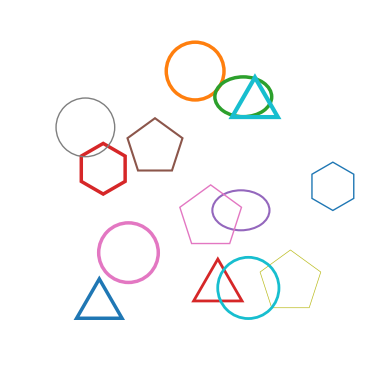[{"shape": "triangle", "thickness": 2.5, "radius": 0.34, "center": [0.258, 0.207]}, {"shape": "hexagon", "thickness": 1, "radius": 0.31, "center": [0.865, 0.516]}, {"shape": "circle", "thickness": 2.5, "radius": 0.38, "center": [0.507, 0.815]}, {"shape": "oval", "thickness": 2.5, "radius": 0.37, "center": [0.632, 0.749]}, {"shape": "triangle", "thickness": 2, "radius": 0.36, "center": [0.566, 0.255]}, {"shape": "hexagon", "thickness": 2.5, "radius": 0.33, "center": [0.268, 0.562]}, {"shape": "oval", "thickness": 1.5, "radius": 0.37, "center": [0.626, 0.454]}, {"shape": "pentagon", "thickness": 1.5, "radius": 0.38, "center": [0.403, 0.618]}, {"shape": "circle", "thickness": 2.5, "radius": 0.39, "center": [0.334, 0.344]}, {"shape": "pentagon", "thickness": 1, "radius": 0.42, "center": [0.547, 0.436]}, {"shape": "circle", "thickness": 1, "radius": 0.38, "center": [0.222, 0.669]}, {"shape": "pentagon", "thickness": 0.5, "radius": 0.41, "center": [0.754, 0.268]}, {"shape": "triangle", "thickness": 3, "radius": 0.34, "center": [0.662, 0.73]}, {"shape": "circle", "thickness": 2, "radius": 0.4, "center": [0.645, 0.252]}]